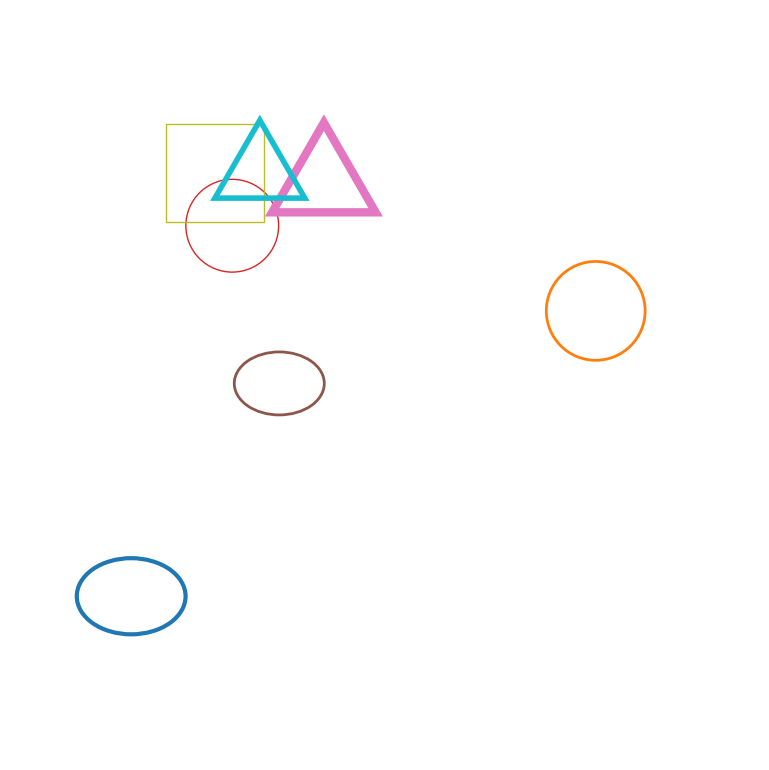[{"shape": "oval", "thickness": 1.5, "radius": 0.35, "center": [0.17, 0.226]}, {"shape": "circle", "thickness": 1, "radius": 0.32, "center": [0.774, 0.596]}, {"shape": "circle", "thickness": 0.5, "radius": 0.3, "center": [0.302, 0.707]}, {"shape": "oval", "thickness": 1, "radius": 0.29, "center": [0.363, 0.502]}, {"shape": "triangle", "thickness": 3, "radius": 0.39, "center": [0.421, 0.763]}, {"shape": "square", "thickness": 0.5, "radius": 0.32, "center": [0.279, 0.775]}, {"shape": "triangle", "thickness": 2, "radius": 0.34, "center": [0.337, 0.776]}]